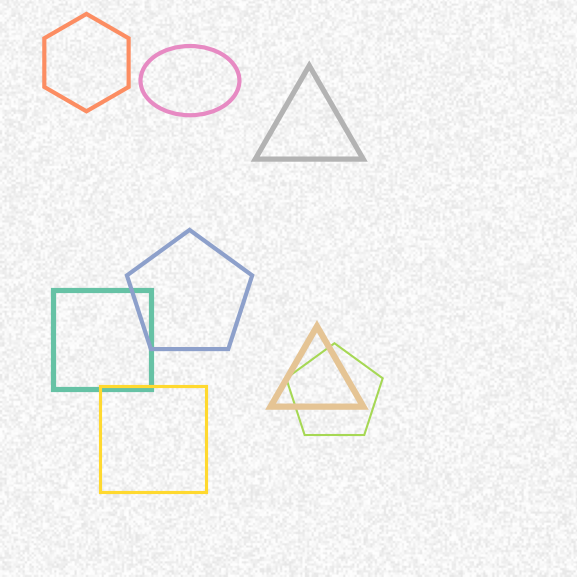[{"shape": "square", "thickness": 2.5, "radius": 0.43, "center": [0.177, 0.411]}, {"shape": "hexagon", "thickness": 2, "radius": 0.42, "center": [0.15, 0.891]}, {"shape": "pentagon", "thickness": 2, "radius": 0.57, "center": [0.328, 0.487]}, {"shape": "oval", "thickness": 2, "radius": 0.43, "center": [0.329, 0.86]}, {"shape": "pentagon", "thickness": 1, "radius": 0.44, "center": [0.579, 0.317]}, {"shape": "square", "thickness": 1.5, "radius": 0.46, "center": [0.265, 0.239]}, {"shape": "triangle", "thickness": 3, "radius": 0.46, "center": [0.549, 0.341]}, {"shape": "triangle", "thickness": 2.5, "radius": 0.54, "center": [0.536, 0.778]}]